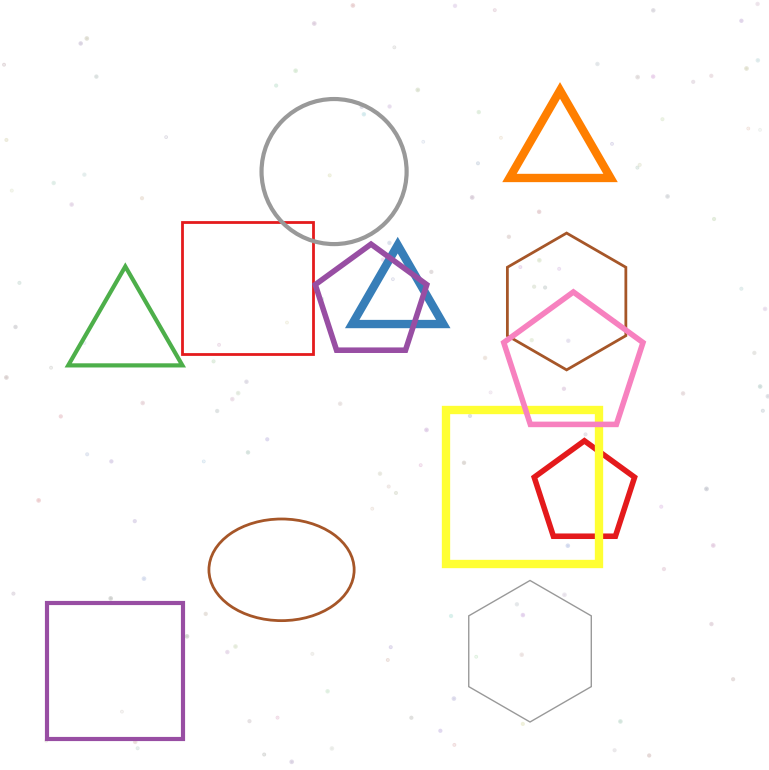[{"shape": "pentagon", "thickness": 2, "radius": 0.34, "center": [0.759, 0.359]}, {"shape": "square", "thickness": 1, "radius": 0.43, "center": [0.322, 0.626]}, {"shape": "triangle", "thickness": 3, "radius": 0.34, "center": [0.517, 0.613]}, {"shape": "triangle", "thickness": 1.5, "radius": 0.43, "center": [0.163, 0.568]}, {"shape": "square", "thickness": 1.5, "radius": 0.44, "center": [0.15, 0.128]}, {"shape": "pentagon", "thickness": 2, "radius": 0.38, "center": [0.482, 0.607]}, {"shape": "triangle", "thickness": 3, "radius": 0.38, "center": [0.727, 0.807]}, {"shape": "square", "thickness": 3, "radius": 0.5, "center": [0.678, 0.368]}, {"shape": "oval", "thickness": 1, "radius": 0.47, "center": [0.366, 0.26]}, {"shape": "hexagon", "thickness": 1, "radius": 0.44, "center": [0.736, 0.608]}, {"shape": "pentagon", "thickness": 2, "radius": 0.48, "center": [0.745, 0.526]}, {"shape": "circle", "thickness": 1.5, "radius": 0.47, "center": [0.434, 0.777]}, {"shape": "hexagon", "thickness": 0.5, "radius": 0.46, "center": [0.688, 0.154]}]